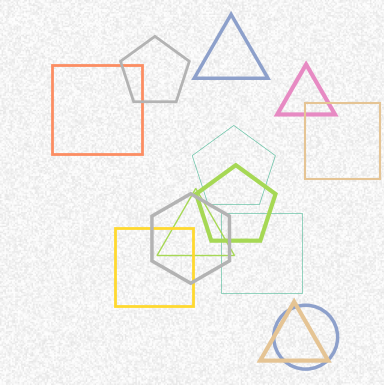[{"shape": "square", "thickness": 0.5, "radius": 0.52, "center": [0.679, 0.343]}, {"shape": "pentagon", "thickness": 0.5, "radius": 0.57, "center": [0.607, 0.561]}, {"shape": "square", "thickness": 2, "radius": 0.58, "center": [0.251, 0.716]}, {"shape": "circle", "thickness": 2.5, "radius": 0.41, "center": [0.794, 0.124]}, {"shape": "triangle", "thickness": 2.5, "radius": 0.55, "center": [0.6, 0.852]}, {"shape": "triangle", "thickness": 3, "radius": 0.43, "center": [0.795, 0.746]}, {"shape": "triangle", "thickness": 1, "radius": 0.58, "center": [0.508, 0.394]}, {"shape": "pentagon", "thickness": 3, "radius": 0.54, "center": [0.612, 0.463]}, {"shape": "square", "thickness": 2, "radius": 0.51, "center": [0.399, 0.306]}, {"shape": "triangle", "thickness": 3, "radius": 0.51, "center": [0.764, 0.114]}, {"shape": "square", "thickness": 1.5, "radius": 0.49, "center": [0.889, 0.634]}, {"shape": "hexagon", "thickness": 2.5, "radius": 0.58, "center": [0.495, 0.381]}, {"shape": "pentagon", "thickness": 2, "radius": 0.47, "center": [0.402, 0.812]}]